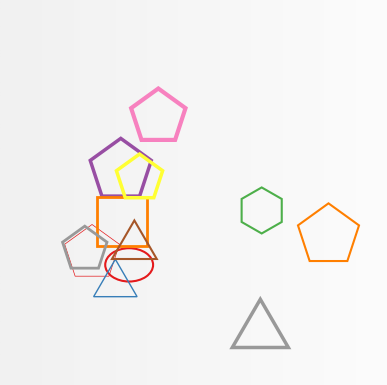[{"shape": "oval", "thickness": 1.5, "radius": 0.31, "center": [0.333, 0.312]}, {"shape": "pentagon", "thickness": 0.5, "radius": 0.37, "center": [0.237, 0.343]}, {"shape": "triangle", "thickness": 1, "radius": 0.32, "center": [0.298, 0.262]}, {"shape": "hexagon", "thickness": 1.5, "radius": 0.3, "center": [0.675, 0.453]}, {"shape": "pentagon", "thickness": 2.5, "radius": 0.41, "center": [0.312, 0.558]}, {"shape": "pentagon", "thickness": 1.5, "radius": 0.41, "center": [0.848, 0.389]}, {"shape": "square", "thickness": 2, "radius": 0.32, "center": [0.315, 0.424]}, {"shape": "pentagon", "thickness": 2.5, "radius": 0.31, "center": [0.36, 0.537]}, {"shape": "triangle", "thickness": 1.5, "radius": 0.33, "center": [0.347, 0.361]}, {"shape": "pentagon", "thickness": 3, "radius": 0.37, "center": [0.409, 0.696]}, {"shape": "pentagon", "thickness": 2, "radius": 0.3, "center": [0.219, 0.352]}, {"shape": "triangle", "thickness": 2.5, "radius": 0.42, "center": [0.672, 0.139]}]